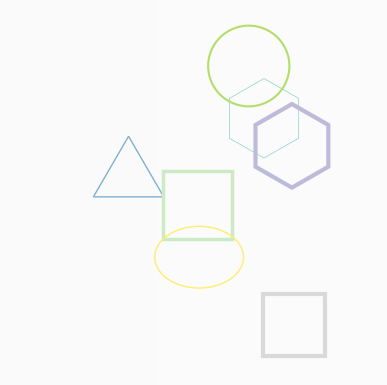[{"shape": "hexagon", "thickness": 0.5, "radius": 0.52, "center": [0.681, 0.693]}, {"shape": "hexagon", "thickness": 3, "radius": 0.54, "center": [0.753, 0.621]}, {"shape": "triangle", "thickness": 1, "radius": 0.52, "center": [0.332, 0.541]}, {"shape": "circle", "thickness": 1.5, "radius": 0.52, "center": [0.642, 0.829]}, {"shape": "square", "thickness": 3, "radius": 0.4, "center": [0.758, 0.156]}, {"shape": "square", "thickness": 2.5, "radius": 0.44, "center": [0.509, 0.468]}, {"shape": "oval", "thickness": 1, "radius": 0.57, "center": [0.514, 0.332]}]